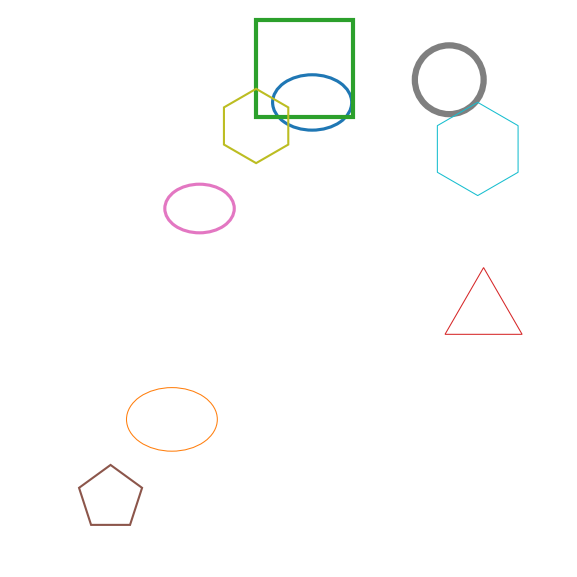[{"shape": "oval", "thickness": 1.5, "radius": 0.34, "center": [0.541, 0.822]}, {"shape": "oval", "thickness": 0.5, "radius": 0.39, "center": [0.298, 0.273]}, {"shape": "square", "thickness": 2, "radius": 0.42, "center": [0.527, 0.881]}, {"shape": "triangle", "thickness": 0.5, "radius": 0.39, "center": [0.837, 0.459]}, {"shape": "pentagon", "thickness": 1, "radius": 0.29, "center": [0.191, 0.137]}, {"shape": "oval", "thickness": 1.5, "radius": 0.3, "center": [0.346, 0.638]}, {"shape": "circle", "thickness": 3, "radius": 0.3, "center": [0.778, 0.861]}, {"shape": "hexagon", "thickness": 1, "radius": 0.32, "center": [0.443, 0.781]}, {"shape": "hexagon", "thickness": 0.5, "radius": 0.4, "center": [0.827, 0.741]}]